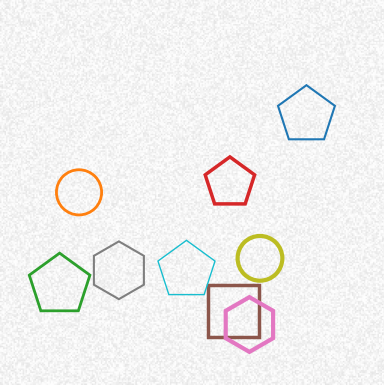[{"shape": "pentagon", "thickness": 1.5, "radius": 0.39, "center": [0.796, 0.701]}, {"shape": "circle", "thickness": 2, "radius": 0.29, "center": [0.205, 0.5]}, {"shape": "pentagon", "thickness": 2, "radius": 0.41, "center": [0.155, 0.26]}, {"shape": "pentagon", "thickness": 2.5, "radius": 0.34, "center": [0.597, 0.525]}, {"shape": "square", "thickness": 2.5, "radius": 0.33, "center": [0.606, 0.193]}, {"shape": "hexagon", "thickness": 3, "radius": 0.36, "center": [0.648, 0.157]}, {"shape": "hexagon", "thickness": 1.5, "radius": 0.37, "center": [0.309, 0.298]}, {"shape": "circle", "thickness": 3, "radius": 0.29, "center": [0.675, 0.329]}, {"shape": "pentagon", "thickness": 1, "radius": 0.39, "center": [0.484, 0.298]}]